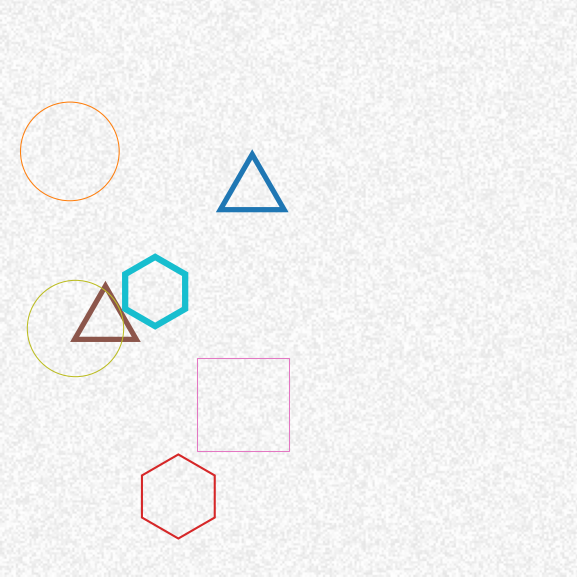[{"shape": "triangle", "thickness": 2.5, "radius": 0.32, "center": [0.437, 0.668]}, {"shape": "circle", "thickness": 0.5, "radius": 0.43, "center": [0.121, 0.737]}, {"shape": "hexagon", "thickness": 1, "radius": 0.36, "center": [0.309, 0.139]}, {"shape": "triangle", "thickness": 2.5, "radius": 0.31, "center": [0.183, 0.442]}, {"shape": "square", "thickness": 0.5, "radius": 0.4, "center": [0.42, 0.299]}, {"shape": "circle", "thickness": 0.5, "radius": 0.42, "center": [0.131, 0.43]}, {"shape": "hexagon", "thickness": 3, "radius": 0.3, "center": [0.269, 0.494]}]